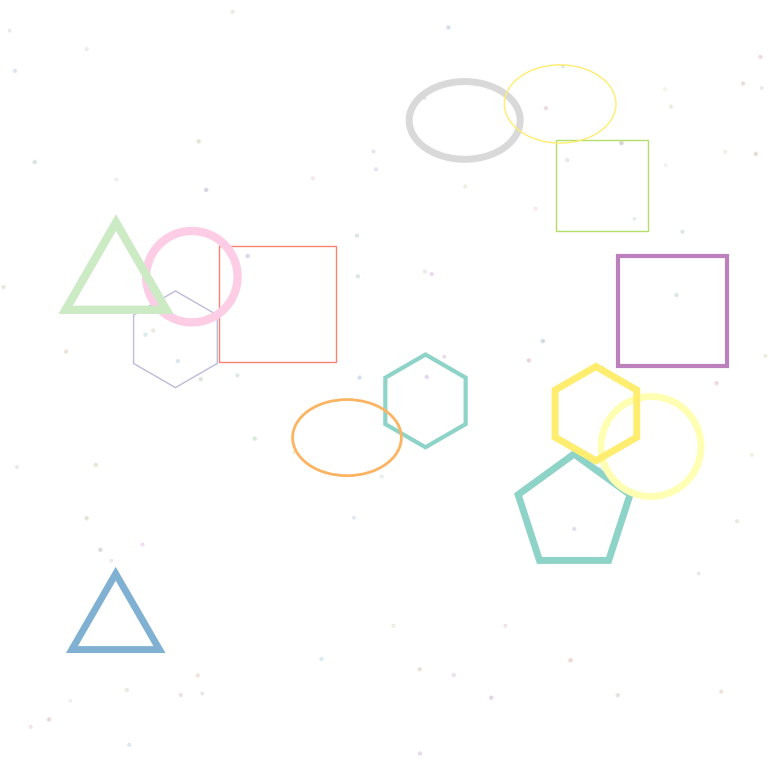[{"shape": "pentagon", "thickness": 2.5, "radius": 0.38, "center": [0.746, 0.334]}, {"shape": "hexagon", "thickness": 1.5, "radius": 0.3, "center": [0.553, 0.479]}, {"shape": "circle", "thickness": 2.5, "radius": 0.32, "center": [0.845, 0.42]}, {"shape": "hexagon", "thickness": 0.5, "radius": 0.31, "center": [0.228, 0.559]}, {"shape": "square", "thickness": 0.5, "radius": 0.38, "center": [0.36, 0.605]}, {"shape": "triangle", "thickness": 2.5, "radius": 0.33, "center": [0.15, 0.189]}, {"shape": "oval", "thickness": 1, "radius": 0.35, "center": [0.451, 0.432]}, {"shape": "square", "thickness": 0.5, "radius": 0.3, "center": [0.781, 0.759]}, {"shape": "circle", "thickness": 3, "radius": 0.3, "center": [0.249, 0.641]}, {"shape": "oval", "thickness": 2.5, "radius": 0.36, "center": [0.603, 0.844]}, {"shape": "square", "thickness": 1.5, "radius": 0.36, "center": [0.874, 0.596]}, {"shape": "triangle", "thickness": 3, "radius": 0.38, "center": [0.151, 0.635]}, {"shape": "hexagon", "thickness": 2.5, "radius": 0.31, "center": [0.774, 0.463]}, {"shape": "oval", "thickness": 0.5, "radius": 0.36, "center": [0.727, 0.865]}]